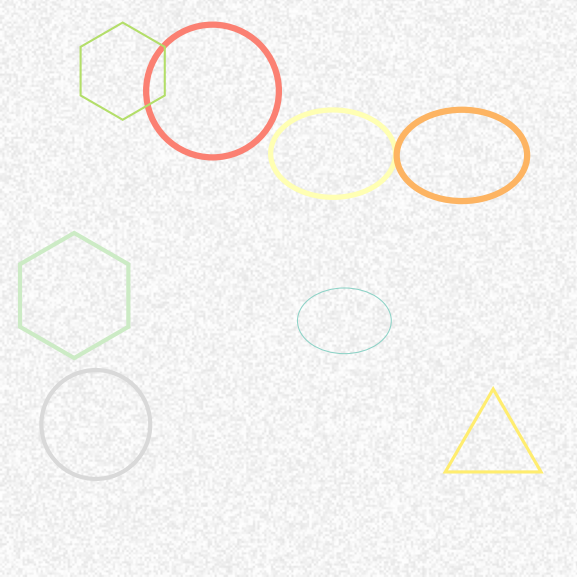[{"shape": "oval", "thickness": 0.5, "radius": 0.41, "center": [0.596, 0.444]}, {"shape": "oval", "thickness": 2.5, "radius": 0.54, "center": [0.577, 0.733]}, {"shape": "circle", "thickness": 3, "radius": 0.57, "center": [0.368, 0.842]}, {"shape": "oval", "thickness": 3, "radius": 0.56, "center": [0.8, 0.73]}, {"shape": "hexagon", "thickness": 1, "radius": 0.42, "center": [0.212, 0.876]}, {"shape": "circle", "thickness": 2, "radius": 0.47, "center": [0.166, 0.264]}, {"shape": "hexagon", "thickness": 2, "radius": 0.54, "center": [0.128, 0.487]}, {"shape": "triangle", "thickness": 1.5, "radius": 0.48, "center": [0.854, 0.23]}]